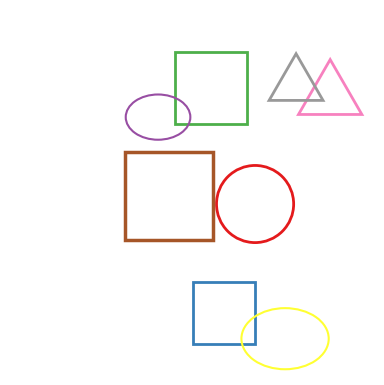[{"shape": "circle", "thickness": 2, "radius": 0.5, "center": [0.663, 0.47]}, {"shape": "square", "thickness": 2, "radius": 0.4, "center": [0.581, 0.188]}, {"shape": "square", "thickness": 2, "radius": 0.47, "center": [0.547, 0.771]}, {"shape": "oval", "thickness": 1.5, "radius": 0.42, "center": [0.41, 0.696]}, {"shape": "oval", "thickness": 1.5, "radius": 0.57, "center": [0.74, 0.12]}, {"shape": "square", "thickness": 2.5, "radius": 0.57, "center": [0.439, 0.491]}, {"shape": "triangle", "thickness": 2, "radius": 0.48, "center": [0.858, 0.75]}, {"shape": "triangle", "thickness": 2, "radius": 0.4, "center": [0.769, 0.78]}]